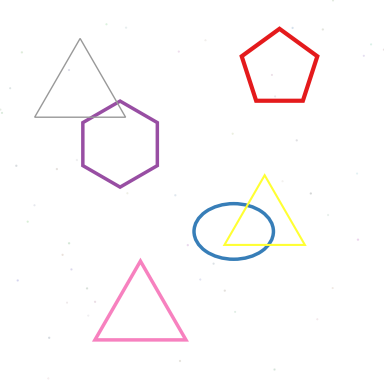[{"shape": "pentagon", "thickness": 3, "radius": 0.52, "center": [0.726, 0.822]}, {"shape": "oval", "thickness": 2.5, "radius": 0.52, "center": [0.607, 0.399]}, {"shape": "hexagon", "thickness": 2.5, "radius": 0.56, "center": [0.312, 0.626]}, {"shape": "triangle", "thickness": 1.5, "radius": 0.6, "center": [0.687, 0.424]}, {"shape": "triangle", "thickness": 2.5, "radius": 0.68, "center": [0.365, 0.185]}, {"shape": "triangle", "thickness": 1, "radius": 0.68, "center": [0.208, 0.764]}]